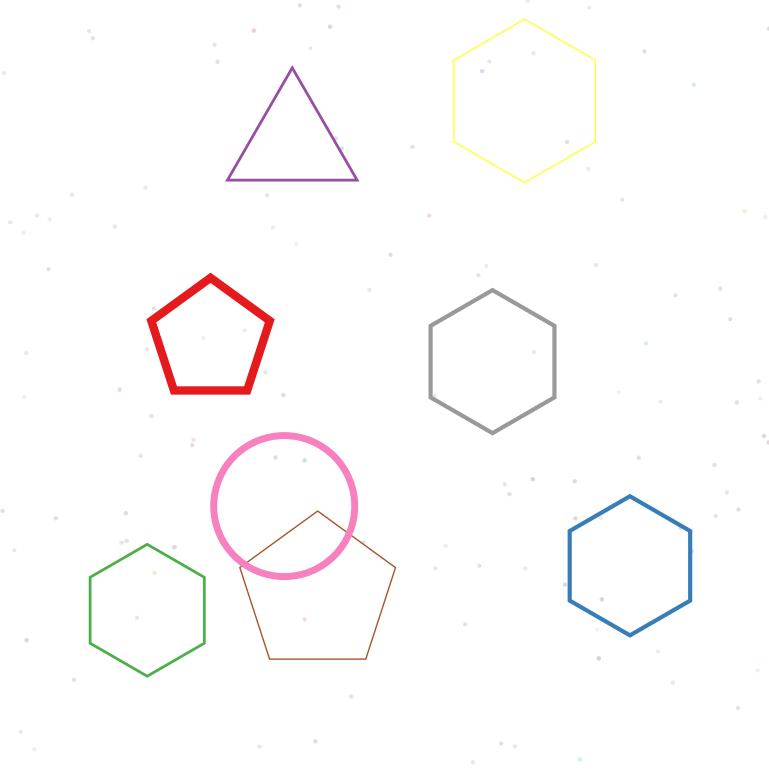[{"shape": "pentagon", "thickness": 3, "radius": 0.4, "center": [0.273, 0.558]}, {"shape": "hexagon", "thickness": 1.5, "radius": 0.45, "center": [0.818, 0.265]}, {"shape": "hexagon", "thickness": 1, "radius": 0.43, "center": [0.191, 0.207]}, {"shape": "triangle", "thickness": 1, "radius": 0.49, "center": [0.38, 0.815]}, {"shape": "hexagon", "thickness": 0.5, "radius": 0.53, "center": [0.681, 0.869]}, {"shape": "pentagon", "thickness": 0.5, "radius": 0.53, "center": [0.413, 0.23]}, {"shape": "circle", "thickness": 2.5, "radius": 0.46, "center": [0.369, 0.343]}, {"shape": "hexagon", "thickness": 1.5, "radius": 0.46, "center": [0.64, 0.53]}]